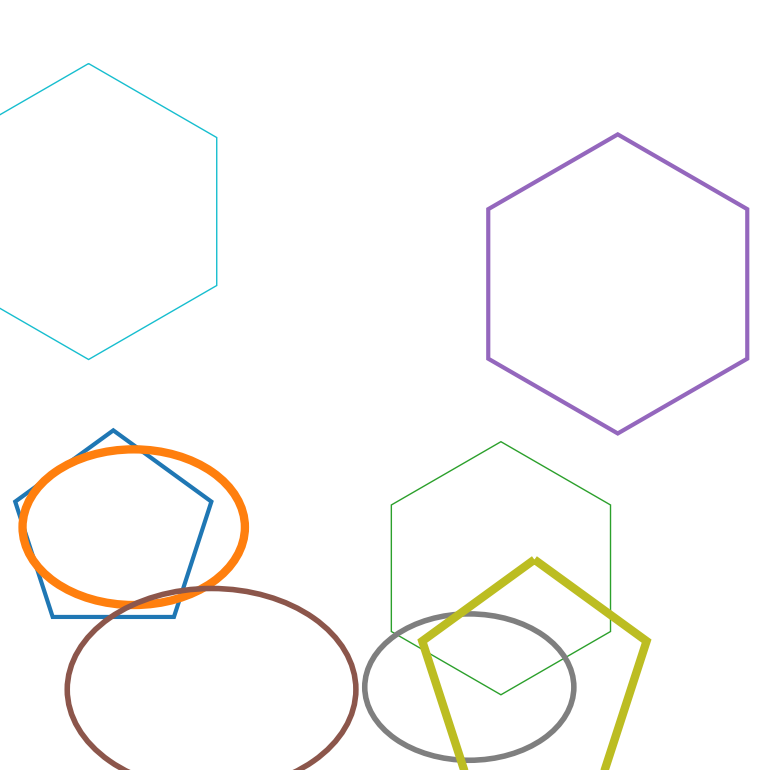[{"shape": "pentagon", "thickness": 1.5, "radius": 0.67, "center": [0.147, 0.307]}, {"shape": "oval", "thickness": 3, "radius": 0.72, "center": [0.174, 0.315]}, {"shape": "hexagon", "thickness": 0.5, "radius": 0.82, "center": [0.651, 0.262]}, {"shape": "hexagon", "thickness": 1.5, "radius": 0.97, "center": [0.802, 0.631]}, {"shape": "oval", "thickness": 2, "radius": 0.94, "center": [0.275, 0.105]}, {"shape": "oval", "thickness": 2, "radius": 0.68, "center": [0.609, 0.108]}, {"shape": "pentagon", "thickness": 3, "radius": 0.77, "center": [0.694, 0.12]}, {"shape": "hexagon", "thickness": 0.5, "radius": 0.96, "center": [0.115, 0.725]}]